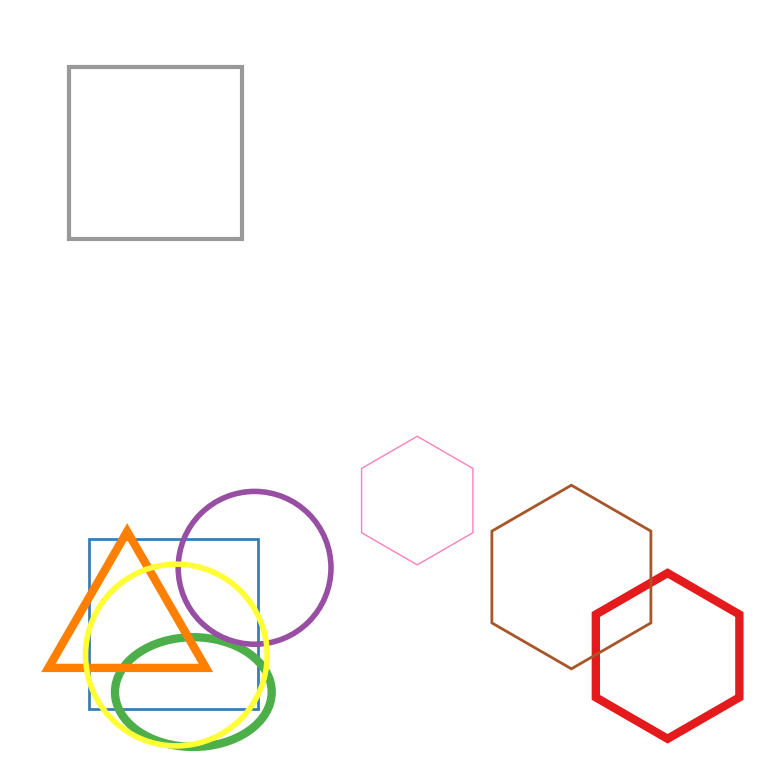[{"shape": "hexagon", "thickness": 3, "radius": 0.54, "center": [0.867, 0.148]}, {"shape": "square", "thickness": 1, "radius": 0.55, "center": [0.225, 0.19]}, {"shape": "oval", "thickness": 3, "radius": 0.51, "center": [0.251, 0.101]}, {"shape": "circle", "thickness": 2, "radius": 0.5, "center": [0.331, 0.263]}, {"shape": "triangle", "thickness": 3, "radius": 0.59, "center": [0.165, 0.192]}, {"shape": "circle", "thickness": 2, "radius": 0.59, "center": [0.229, 0.149]}, {"shape": "hexagon", "thickness": 1, "radius": 0.6, "center": [0.742, 0.251]}, {"shape": "hexagon", "thickness": 0.5, "radius": 0.42, "center": [0.542, 0.35]}, {"shape": "square", "thickness": 1.5, "radius": 0.56, "center": [0.202, 0.801]}]